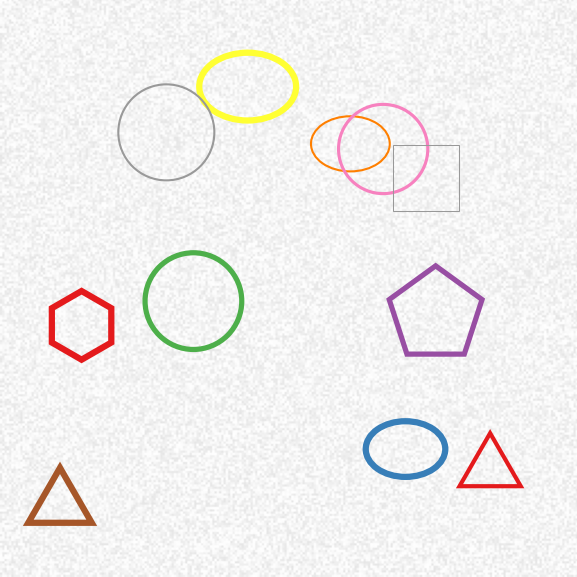[{"shape": "triangle", "thickness": 2, "radius": 0.31, "center": [0.849, 0.188]}, {"shape": "hexagon", "thickness": 3, "radius": 0.3, "center": [0.141, 0.436]}, {"shape": "oval", "thickness": 3, "radius": 0.34, "center": [0.702, 0.222]}, {"shape": "circle", "thickness": 2.5, "radius": 0.42, "center": [0.335, 0.478]}, {"shape": "pentagon", "thickness": 2.5, "radius": 0.42, "center": [0.754, 0.454]}, {"shape": "oval", "thickness": 1, "radius": 0.34, "center": [0.607, 0.75]}, {"shape": "oval", "thickness": 3, "radius": 0.42, "center": [0.429, 0.849]}, {"shape": "triangle", "thickness": 3, "radius": 0.32, "center": [0.104, 0.126]}, {"shape": "circle", "thickness": 1.5, "radius": 0.39, "center": [0.663, 0.741]}, {"shape": "square", "thickness": 0.5, "radius": 0.29, "center": [0.738, 0.691]}, {"shape": "circle", "thickness": 1, "radius": 0.42, "center": [0.288, 0.77]}]